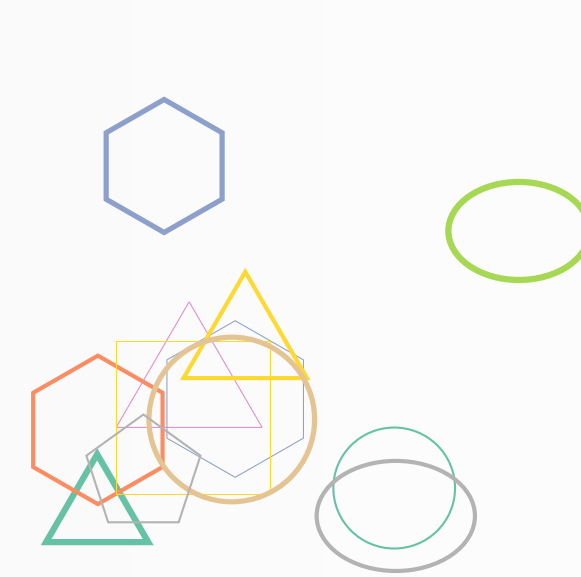[{"shape": "triangle", "thickness": 3, "radius": 0.51, "center": [0.167, 0.111]}, {"shape": "circle", "thickness": 1, "radius": 0.52, "center": [0.678, 0.154]}, {"shape": "hexagon", "thickness": 2, "radius": 0.64, "center": [0.168, 0.255]}, {"shape": "hexagon", "thickness": 2.5, "radius": 0.58, "center": [0.282, 0.712]}, {"shape": "hexagon", "thickness": 0.5, "radius": 0.68, "center": [0.405, 0.308]}, {"shape": "triangle", "thickness": 0.5, "radius": 0.72, "center": [0.325, 0.332]}, {"shape": "oval", "thickness": 3, "radius": 0.61, "center": [0.893, 0.599]}, {"shape": "square", "thickness": 0.5, "radius": 0.66, "center": [0.332, 0.277]}, {"shape": "triangle", "thickness": 2, "radius": 0.61, "center": [0.422, 0.406]}, {"shape": "circle", "thickness": 2.5, "radius": 0.71, "center": [0.399, 0.273]}, {"shape": "oval", "thickness": 2, "radius": 0.68, "center": [0.681, 0.106]}, {"shape": "pentagon", "thickness": 1, "radius": 0.52, "center": [0.247, 0.178]}]